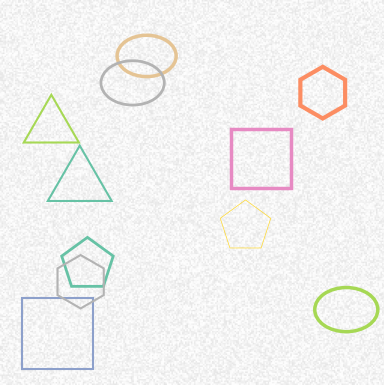[{"shape": "pentagon", "thickness": 2, "radius": 0.35, "center": [0.227, 0.313]}, {"shape": "triangle", "thickness": 1.5, "radius": 0.48, "center": [0.207, 0.526]}, {"shape": "hexagon", "thickness": 3, "radius": 0.34, "center": [0.838, 0.759]}, {"shape": "square", "thickness": 1.5, "radius": 0.46, "center": [0.15, 0.134]}, {"shape": "square", "thickness": 2.5, "radius": 0.39, "center": [0.677, 0.588]}, {"shape": "triangle", "thickness": 1.5, "radius": 0.41, "center": [0.133, 0.671]}, {"shape": "oval", "thickness": 2.5, "radius": 0.41, "center": [0.899, 0.196]}, {"shape": "pentagon", "thickness": 0.5, "radius": 0.34, "center": [0.638, 0.412]}, {"shape": "oval", "thickness": 2.5, "radius": 0.38, "center": [0.381, 0.855]}, {"shape": "oval", "thickness": 2, "radius": 0.41, "center": [0.344, 0.785]}, {"shape": "hexagon", "thickness": 1.5, "radius": 0.35, "center": [0.209, 0.268]}]